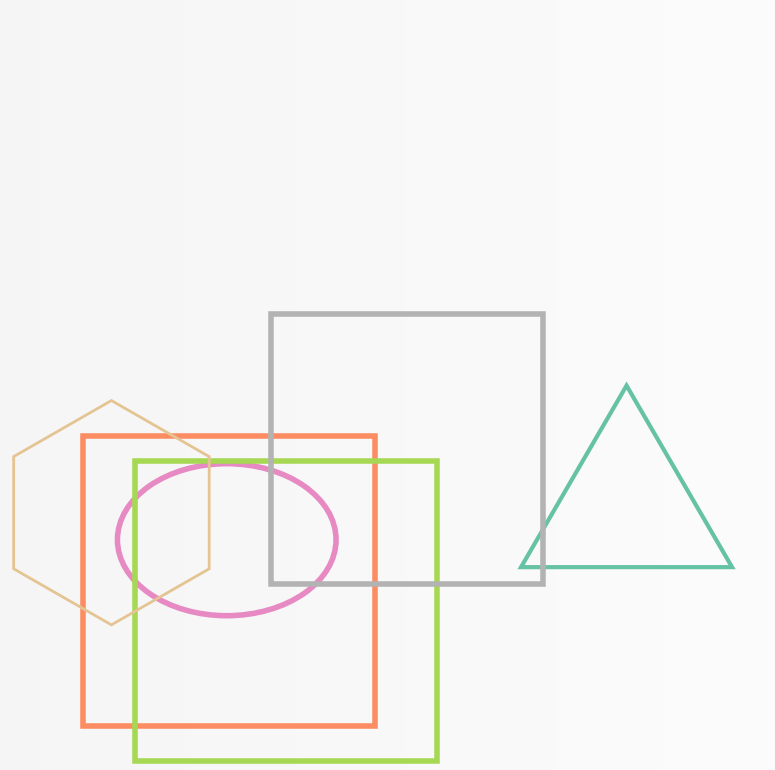[{"shape": "triangle", "thickness": 1.5, "radius": 0.79, "center": [0.808, 0.342]}, {"shape": "square", "thickness": 2, "radius": 0.94, "center": [0.295, 0.246]}, {"shape": "oval", "thickness": 2, "radius": 0.71, "center": [0.293, 0.299]}, {"shape": "square", "thickness": 2, "radius": 0.97, "center": [0.369, 0.207]}, {"shape": "hexagon", "thickness": 1, "radius": 0.73, "center": [0.144, 0.334]}, {"shape": "square", "thickness": 2, "radius": 0.88, "center": [0.525, 0.417]}]